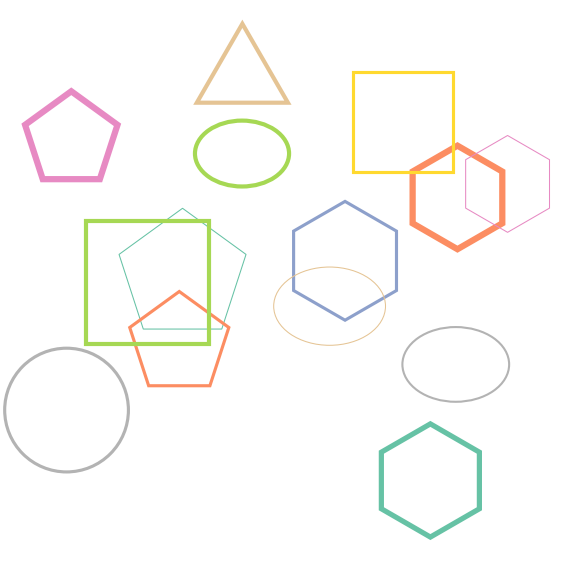[{"shape": "hexagon", "thickness": 2.5, "radius": 0.49, "center": [0.745, 0.167]}, {"shape": "pentagon", "thickness": 0.5, "radius": 0.58, "center": [0.316, 0.523]}, {"shape": "pentagon", "thickness": 1.5, "radius": 0.45, "center": [0.31, 0.404]}, {"shape": "hexagon", "thickness": 3, "radius": 0.45, "center": [0.792, 0.657]}, {"shape": "hexagon", "thickness": 1.5, "radius": 0.51, "center": [0.597, 0.548]}, {"shape": "pentagon", "thickness": 3, "radius": 0.42, "center": [0.123, 0.757]}, {"shape": "hexagon", "thickness": 0.5, "radius": 0.42, "center": [0.879, 0.681]}, {"shape": "oval", "thickness": 2, "radius": 0.41, "center": [0.419, 0.733]}, {"shape": "square", "thickness": 2, "radius": 0.53, "center": [0.256, 0.51]}, {"shape": "square", "thickness": 1.5, "radius": 0.43, "center": [0.698, 0.788]}, {"shape": "oval", "thickness": 0.5, "radius": 0.48, "center": [0.571, 0.469]}, {"shape": "triangle", "thickness": 2, "radius": 0.46, "center": [0.42, 0.867]}, {"shape": "circle", "thickness": 1.5, "radius": 0.54, "center": [0.115, 0.289]}, {"shape": "oval", "thickness": 1, "radius": 0.46, "center": [0.789, 0.368]}]